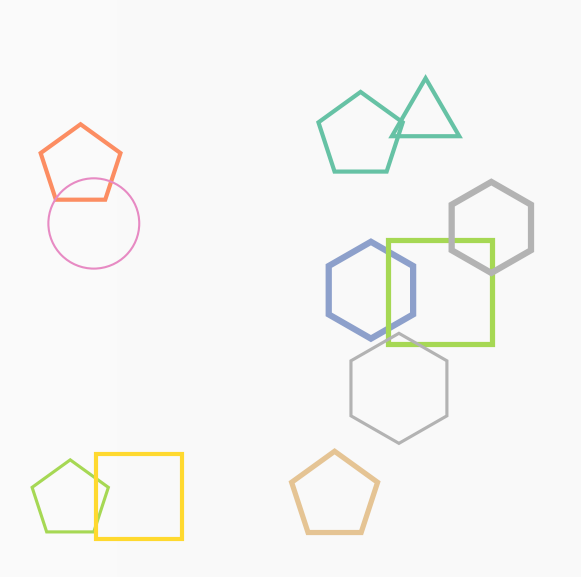[{"shape": "triangle", "thickness": 2, "radius": 0.33, "center": [0.732, 0.797]}, {"shape": "pentagon", "thickness": 2, "radius": 0.38, "center": [0.62, 0.764]}, {"shape": "pentagon", "thickness": 2, "radius": 0.36, "center": [0.139, 0.712]}, {"shape": "hexagon", "thickness": 3, "radius": 0.42, "center": [0.638, 0.497]}, {"shape": "circle", "thickness": 1, "radius": 0.39, "center": [0.161, 0.612]}, {"shape": "pentagon", "thickness": 1.5, "radius": 0.34, "center": [0.121, 0.134]}, {"shape": "square", "thickness": 2.5, "radius": 0.45, "center": [0.757, 0.494]}, {"shape": "square", "thickness": 2, "radius": 0.37, "center": [0.239, 0.139]}, {"shape": "pentagon", "thickness": 2.5, "radius": 0.39, "center": [0.576, 0.14]}, {"shape": "hexagon", "thickness": 1.5, "radius": 0.48, "center": [0.686, 0.327]}, {"shape": "hexagon", "thickness": 3, "radius": 0.39, "center": [0.845, 0.605]}]